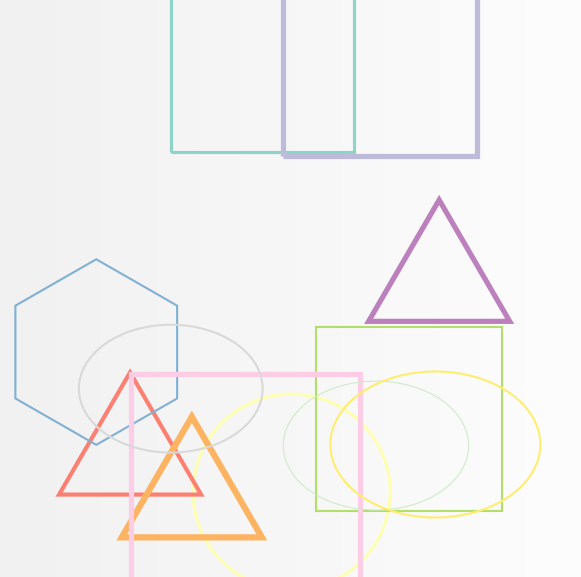[{"shape": "square", "thickness": 1.5, "radius": 0.79, "center": [0.451, 0.893]}, {"shape": "circle", "thickness": 1.5, "radius": 0.85, "center": [0.502, 0.147]}, {"shape": "square", "thickness": 2.5, "radius": 0.83, "center": [0.654, 0.897]}, {"shape": "triangle", "thickness": 2, "radius": 0.71, "center": [0.224, 0.213]}, {"shape": "hexagon", "thickness": 1, "radius": 0.8, "center": [0.166, 0.39]}, {"shape": "triangle", "thickness": 3, "radius": 0.7, "center": [0.33, 0.138]}, {"shape": "square", "thickness": 1, "radius": 0.8, "center": [0.704, 0.274]}, {"shape": "square", "thickness": 2.5, "radius": 0.98, "center": [0.423, 0.154]}, {"shape": "oval", "thickness": 1, "radius": 0.79, "center": [0.294, 0.326]}, {"shape": "triangle", "thickness": 2.5, "radius": 0.7, "center": [0.756, 0.513]}, {"shape": "oval", "thickness": 0.5, "radius": 0.8, "center": [0.647, 0.228]}, {"shape": "oval", "thickness": 1, "radius": 0.9, "center": [0.749, 0.229]}]